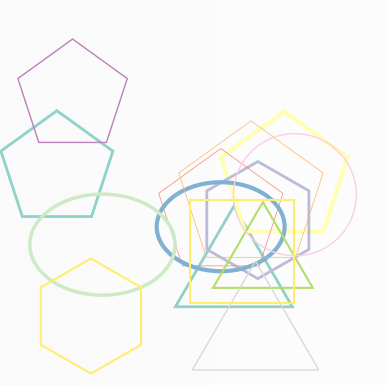[{"shape": "pentagon", "thickness": 2, "radius": 0.76, "center": [0.147, 0.561]}, {"shape": "triangle", "thickness": 2, "radius": 0.87, "center": [0.604, 0.29]}, {"shape": "pentagon", "thickness": 3, "radius": 0.86, "center": [0.734, 0.538]}, {"shape": "hexagon", "thickness": 2, "radius": 0.76, "center": [0.665, 0.428]}, {"shape": "pentagon", "thickness": 0.5, "radius": 0.84, "center": [0.57, 0.446]}, {"shape": "oval", "thickness": 3, "radius": 0.83, "center": [0.569, 0.411]}, {"shape": "pentagon", "thickness": 0.5, "radius": 0.98, "center": [0.648, 0.49]}, {"shape": "triangle", "thickness": 1.5, "radius": 0.74, "center": [0.678, 0.327]}, {"shape": "circle", "thickness": 1, "radius": 0.79, "center": [0.761, 0.494]}, {"shape": "triangle", "thickness": 1, "radius": 0.94, "center": [0.659, 0.133]}, {"shape": "pentagon", "thickness": 1, "radius": 0.74, "center": [0.187, 0.75]}, {"shape": "oval", "thickness": 2.5, "radius": 0.94, "center": [0.264, 0.365]}, {"shape": "hexagon", "thickness": 1.5, "radius": 0.75, "center": [0.235, 0.179]}, {"shape": "square", "thickness": 1.5, "radius": 0.67, "center": [0.625, 0.347]}]